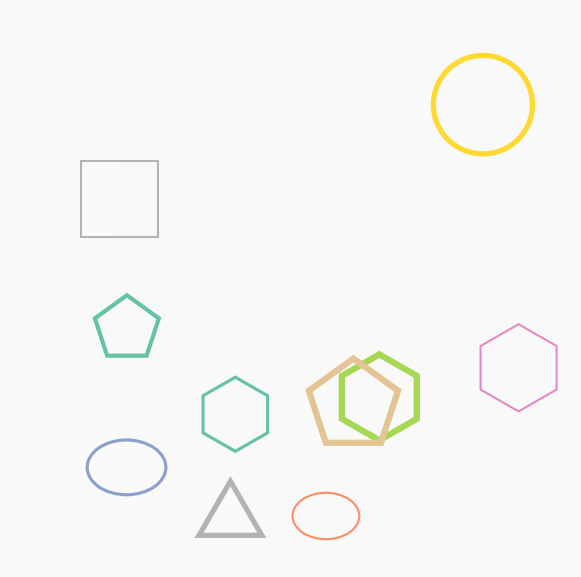[{"shape": "pentagon", "thickness": 2, "radius": 0.29, "center": [0.218, 0.43]}, {"shape": "hexagon", "thickness": 1.5, "radius": 0.32, "center": [0.405, 0.282]}, {"shape": "oval", "thickness": 1, "radius": 0.29, "center": [0.561, 0.106]}, {"shape": "oval", "thickness": 1.5, "radius": 0.34, "center": [0.218, 0.19]}, {"shape": "hexagon", "thickness": 1, "radius": 0.38, "center": [0.892, 0.362]}, {"shape": "hexagon", "thickness": 3, "radius": 0.37, "center": [0.653, 0.311]}, {"shape": "circle", "thickness": 2.5, "radius": 0.43, "center": [0.831, 0.818]}, {"shape": "pentagon", "thickness": 3, "radius": 0.4, "center": [0.608, 0.298]}, {"shape": "triangle", "thickness": 2.5, "radius": 0.31, "center": [0.396, 0.103]}, {"shape": "square", "thickness": 1, "radius": 0.33, "center": [0.206, 0.655]}]